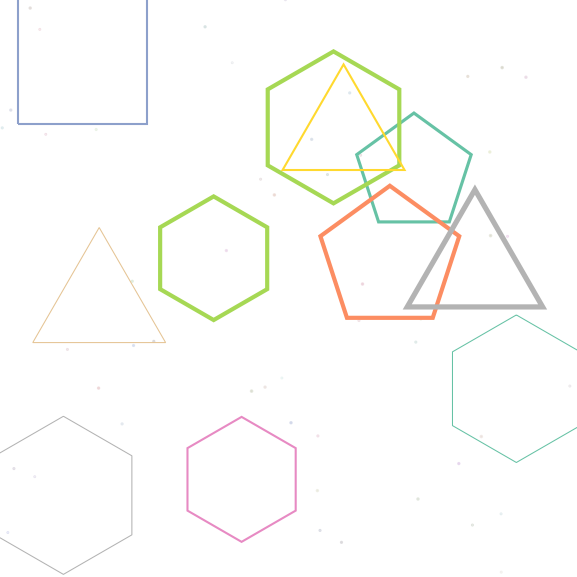[{"shape": "hexagon", "thickness": 0.5, "radius": 0.64, "center": [0.894, 0.326]}, {"shape": "pentagon", "thickness": 1.5, "radius": 0.52, "center": [0.717, 0.699]}, {"shape": "pentagon", "thickness": 2, "radius": 0.63, "center": [0.675, 0.551]}, {"shape": "square", "thickness": 1, "radius": 0.56, "center": [0.143, 0.896]}, {"shape": "hexagon", "thickness": 1, "radius": 0.54, "center": [0.418, 0.169]}, {"shape": "hexagon", "thickness": 2, "radius": 0.66, "center": [0.578, 0.779]}, {"shape": "hexagon", "thickness": 2, "radius": 0.54, "center": [0.37, 0.552]}, {"shape": "triangle", "thickness": 1, "radius": 0.61, "center": [0.595, 0.766]}, {"shape": "triangle", "thickness": 0.5, "radius": 0.66, "center": [0.172, 0.472]}, {"shape": "triangle", "thickness": 2.5, "radius": 0.68, "center": [0.822, 0.535]}, {"shape": "hexagon", "thickness": 0.5, "radius": 0.68, "center": [0.11, 0.141]}]